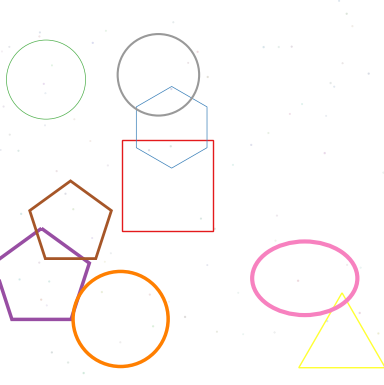[{"shape": "square", "thickness": 1, "radius": 0.59, "center": [0.434, 0.517]}, {"shape": "hexagon", "thickness": 0.5, "radius": 0.53, "center": [0.446, 0.669]}, {"shape": "circle", "thickness": 0.5, "radius": 0.51, "center": [0.12, 0.793]}, {"shape": "pentagon", "thickness": 2.5, "radius": 0.65, "center": [0.108, 0.276]}, {"shape": "circle", "thickness": 2.5, "radius": 0.62, "center": [0.313, 0.171]}, {"shape": "triangle", "thickness": 1, "radius": 0.65, "center": [0.888, 0.11]}, {"shape": "pentagon", "thickness": 2, "radius": 0.56, "center": [0.183, 0.418]}, {"shape": "oval", "thickness": 3, "radius": 0.68, "center": [0.792, 0.277]}, {"shape": "circle", "thickness": 1.5, "radius": 0.53, "center": [0.411, 0.806]}]